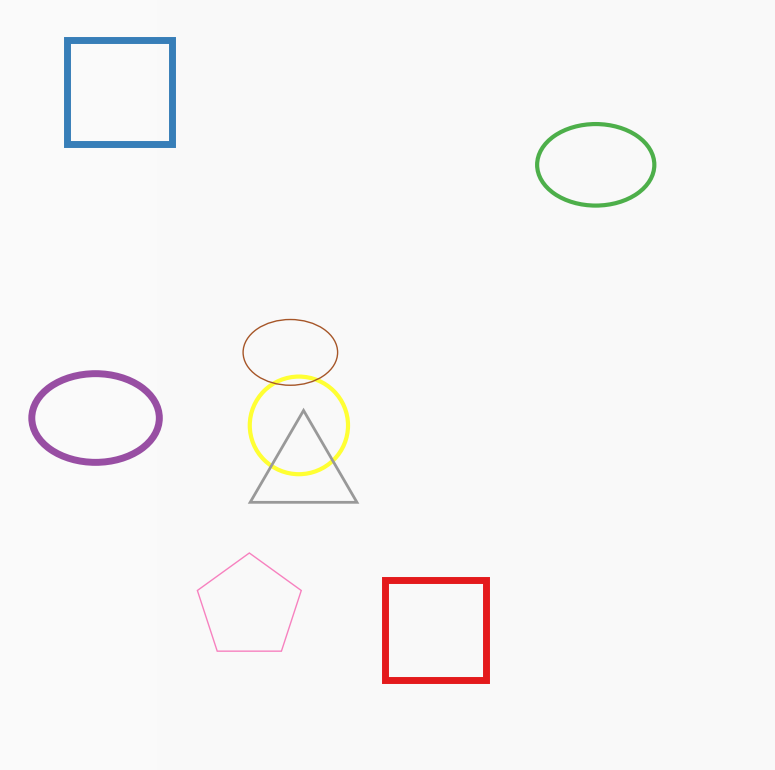[{"shape": "square", "thickness": 2.5, "radius": 0.33, "center": [0.562, 0.182]}, {"shape": "square", "thickness": 2.5, "radius": 0.34, "center": [0.154, 0.881]}, {"shape": "oval", "thickness": 1.5, "radius": 0.38, "center": [0.769, 0.786]}, {"shape": "oval", "thickness": 2.5, "radius": 0.41, "center": [0.123, 0.457]}, {"shape": "circle", "thickness": 1.5, "radius": 0.32, "center": [0.386, 0.448]}, {"shape": "oval", "thickness": 0.5, "radius": 0.3, "center": [0.375, 0.542]}, {"shape": "pentagon", "thickness": 0.5, "radius": 0.35, "center": [0.322, 0.211]}, {"shape": "triangle", "thickness": 1, "radius": 0.4, "center": [0.392, 0.387]}]